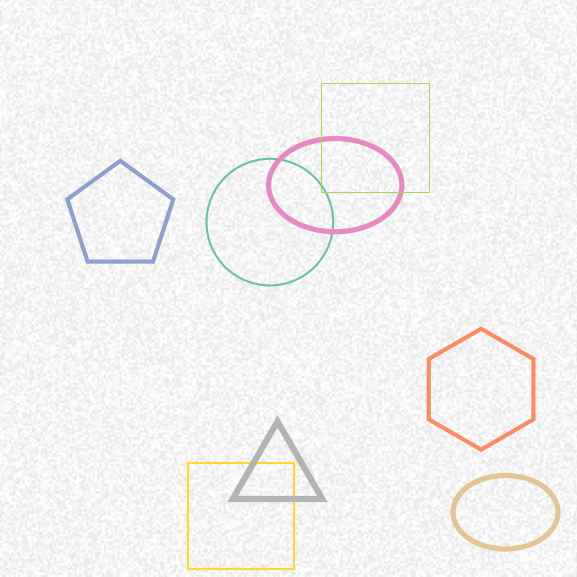[{"shape": "circle", "thickness": 1, "radius": 0.55, "center": [0.467, 0.614]}, {"shape": "hexagon", "thickness": 2, "radius": 0.52, "center": [0.833, 0.325]}, {"shape": "pentagon", "thickness": 2, "radius": 0.48, "center": [0.208, 0.624]}, {"shape": "oval", "thickness": 2.5, "radius": 0.58, "center": [0.581, 0.679]}, {"shape": "square", "thickness": 0.5, "radius": 0.47, "center": [0.649, 0.761]}, {"shape": "square", "thickness": 1, "radius": 0.46, "center": [0.417, 0.105]}, {"shape": "oval", "thickness": 2.5, "radius": 0.45, "center": [0.875, 0.112]}, {"shape": "triangle", "thickness": 3, "radius": 0.45, "center": [0.481, 0.18]}]